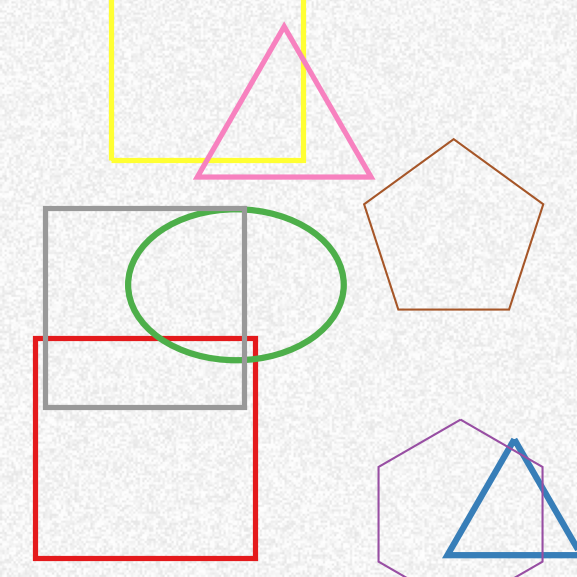[{"shape": "square", "thickness": 2.5, "radius": 0.95, "center": [0.251, 0.223]}, {"shape": "triangle", "thickness": 3, "radius": 0.67, "center": [0.891, 0.105]}, {"shape": "oval", "thickness": 3, "radius": 0.93, "center": [0.409, 0.506]}, {"shape": "hexagon", "thickness": 1, "radius": 0.82, "center": [0.797, 0.109]}, {"shape": "square", "thickness": 2.5, "radius": 0.83, "center": [0.358, 0.887]}, {"shape": "pentagon", "thickness": 1, "radius": 0.82, "center": [0.786, 0.595]}, {"shape": "triangle", "thickness": 2.5, "radius": 0.87, "center": [0.492, 0.779]}, {"shape": "square", "thickness": 2.5, "radius": 0.86, "center": [0.251, 0.467]}]